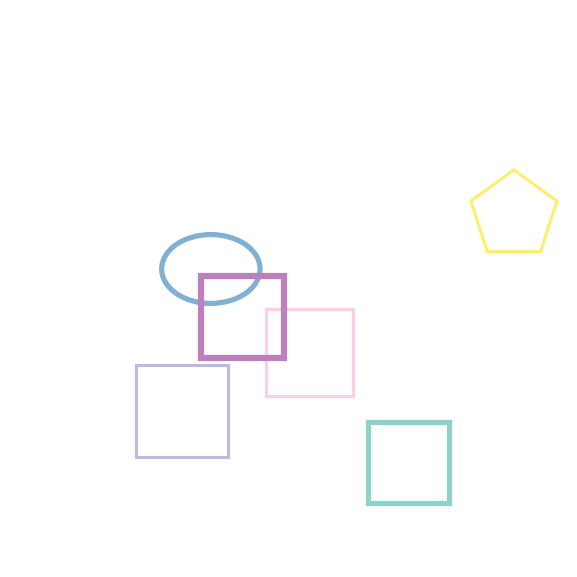[{"shape": "square", "thickness": 2.5, "radius": 0.35, "center": [0.708, 0.199]}, {"shape": "square", "thickness": 1.5, "radius": 0.4, "center": [0.315, 0.288]}, {"shape": "oval", "thickness": 2.5, "radius": 0.43, "center": [0.365, 0.533]}, {"shape": "square", "thickness": 1.5, "radius": 0.38, "center": [0.537, 0.389]}, {"shape": "square", "thickness": 3, "radius": 0.36, "center": [0.419, 0.45]}, {"shape": "pentagon", "thickness": 1.5, "radius": 0.39, "center": [0.89, 0.627]}]